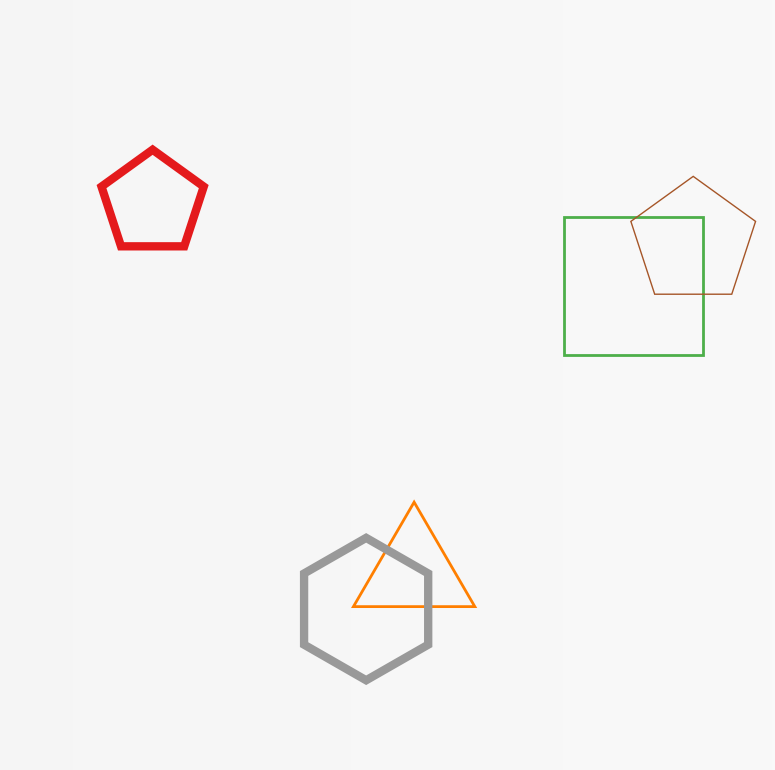[{"shape": "pentagon", "thickness": 3, "radius": 0.35, "center": [0.197, 0.736]}, {"shape": "square", "thickness": 1, "radius": 0.45, "center": [0.818, 0.628]}, {"shape": "triangle", "thickness": 1, "radius": 0.45, "center": [0.534, 0.257]}, {"shape": "pentagon", "thickness": 0.5, "radius": 0.42, "center": [0.894, 0.686]}, {"shape": "hexagon", "thickness": 3, "radius": 0.46, "center": [0.472, 0.209]}]